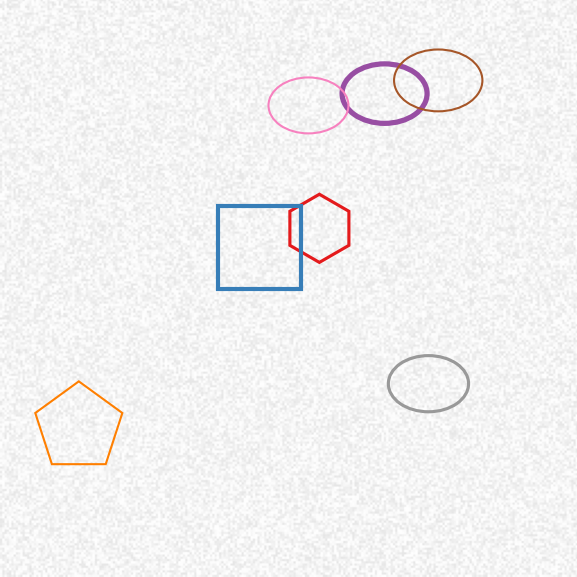[{"shape": "hexagon", "thickness": 1.5, "radius": 0.29, "center": [0.553, 0.604]}, {"shape": "square", "thickness": 2, "radius": 0.36, "center": [0.45, 0.57]}, {"shape": "oval", "thickness": 2.5, "radius": 0.37, "center": [0.666, 0.837]}, {"shape": "pentagon", "thickness": 1, "radius": 0.4, "center": [0.136, 0.259]}, {"shape": "oval", "thickness": 1, "radius": 0.38, "center": [0.759, 0.86]}, {"shape": "oval", "thickness": 1, "radius": 0.35, "center": [0.534, 0.817]}, {"shape": "oval", "thickness": 1.5, "radius": 0.35, "center": [0.742, 0.335]}]